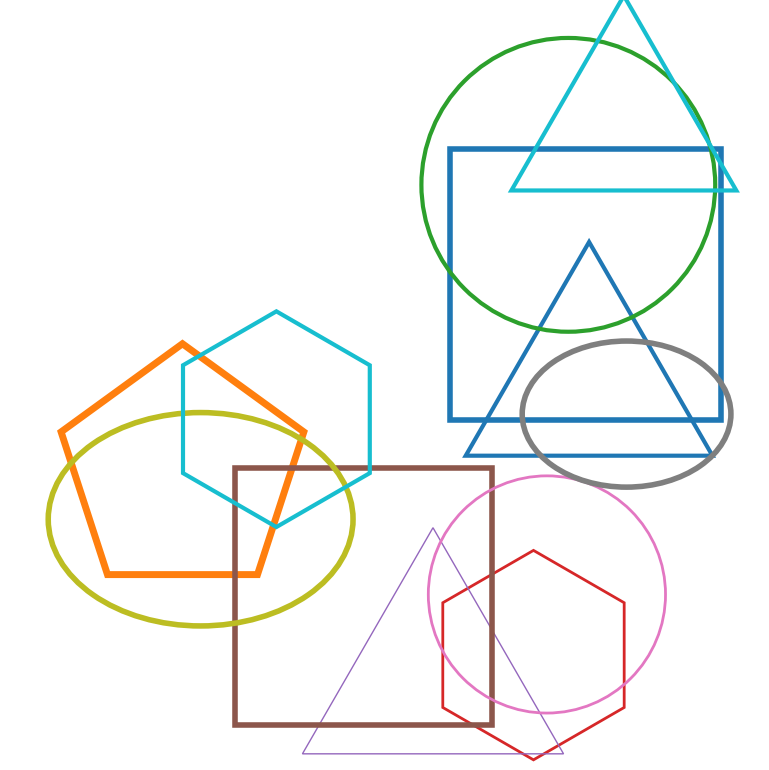[{"shape": "triangle", "thickness": 1.5, "radius": 0.93, "center": [0.765, 0.501]}, {"shape": "square", "thickness": 2, "radius": 0.88, "center": [0.761, 0.631]}, {"shape": "pentagon", "thickness": 2.5, "radius": 0.83, "center": [0.237, 0.388]}, {"shape": "circle", "thickness": 1.5, "radius": 0.95, "center": [0.738, 0.76]}, {"shape": "hexagon", "thickness": 1, "radius": 0.68, "center": [0.693, 0.149]}, {"shape": "triangle", "thickness": 0.5, "radius": 0.98, "center": [0.562, 0.119]}, {"shape": "square", "thickness": 2, "radius": 0.83, "center": [0.472, 0.225]}, {"shape": "circle", "thickness": 1, "radius": 0.77, "center": [0.71, 0.228]}, {"shape": "oval", "thickness": 2, "radius": 0.68, "center": [0.814, 0.462]}, {"shape": "oval", "thickness": 2, "radius": 0.99, "center": [0.261, 0.326]}, {"shape": "triangle", "thickness": 1.5, "radius": 0.84, "center": [0.81, 0.837]}, {"shape": "hexagon", "thickness": 1.5, "radius": 0.7, "center": [0.359, 0.456]}]